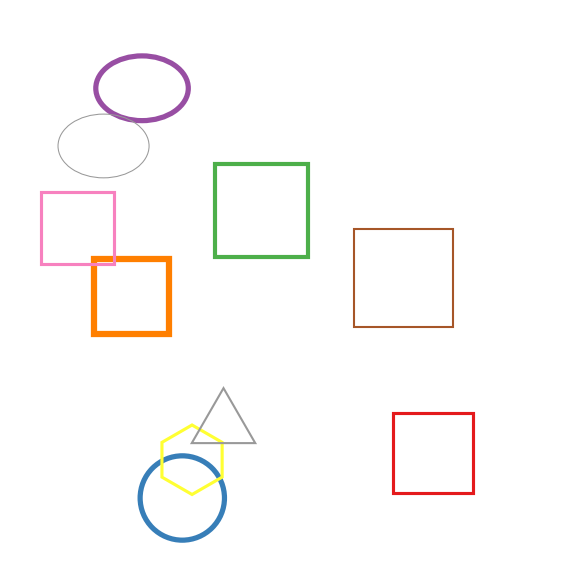[{"shape": "square", "thickness": 1.5, "radius": 0.35, "center": [0.75, 0.214]}, {"shape": "circle", "thickness": 2.5, "radius": 0.37, "center": [0.316, 0.137]}, {"shape": "square", "thickness": 2, "radius": 0.4, "center": [0.453, 0.635]}, {"shape": "oval", "thickness": 2.5, "radius": 0.4, "center": [0.246, 0.846]}, {"shape": "square", "thickness": 3, "radius": 0.32, "center": [0.227, 0.485]}, {"shape": "hexagon", "thickness": 1.5, "radius": 0.3, "center": [0.333, 0.203]}, {"shape": "square", "thickness": 1, "radius": 0.42, "center": [0.699, 0.517]}, {"shape": "square", "thickness": 1.5, "radius": 0.32, "center": [0.134, 0.604]}, {"shape": "triangle", "thickness": 1, "radius": 0.32, "center": [0.387, 0.264]}, {"shape": "oval", "thickness": 0.5, "radius": 0.39, "center": [0.179, 0.746]}]